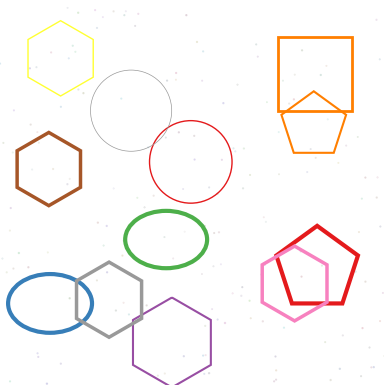[{"shape": "pentagon", "thickness": 3, "radius": 0.56, "center": [0.824, 0.302]}, {"shape": "circle", "thickness": 1, "radius": 0.54, "center": [0.496, 0.579]}, {"shape": "oval", "thickness": 3, "radius": 0.55, "center": [0.13, 0.212]}, {"shape": "oval", "thickness": 3, "radius": 0.53, "center": [0.432, 0.378]}, {"shape": "hexagon", "thickness": 1.5, "radius": 0.58, "center": [0.447, 0.111]}, {"shape": "pentagon", "thickness": 1.5, "radius": 0.44, "center": [0.815, 0.675]}, {"shape": "square", "thickness": 2, "radius": 0.48, "center": [0.818, 0.807]}, {"shape": "hexagon", "thickness": 1, "radius": 0.49, "center": [0.157, 0.848]}, {"shape": "hexagon", "thickness": 2.5, "radius": 0.48, "center": [0.127, 0.561]}, {"shape": "hexagon", "thickness": 2.5, "radius": 0.49, "center": [0.765, 0.264]}, {"shape": "circle", "thickness": 0.5, "radius": 0.53, "center": [0.341, 0.713]}, {"shape": "hexagon", "thickness": 2.5, "radius": 0.49, "center": [0.283, 0.222]}]